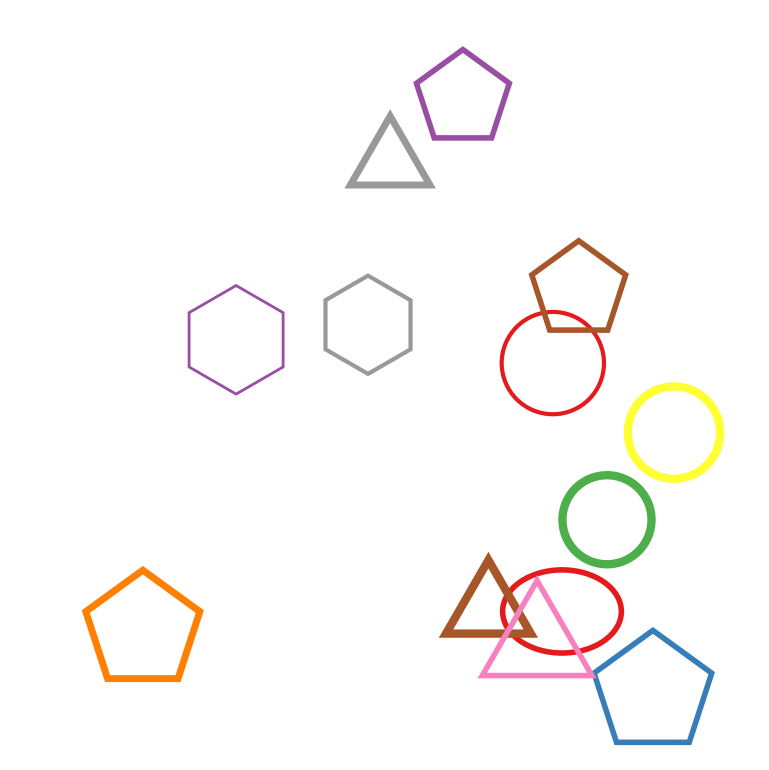[{"shape": "circle", "thickness": 1.5, "radius": 0.33, "center": [0.718, 0.528]}, {"shape": "oval", "thickness": 2, "radius": 0.39, "center": [0.73, 0.206]}, {"shape": "pentagon", "thickness": 2, "radius": 0.4, "center": [0.848, 0.101]}, {"shape": "circle", "thickness": 3, "radius": 0.29, "center": [0.788, 0.325]}, {"shape": "pentagon", "thickness": 2, "radius": 0.32, "center": [0.601, 0.872]}, {"shape": "hexagon", "thickness": 1, "radius": 0.35, "center": [0.307, 0.559]}, {"shape": "pentagon", "thickness": 2.5, "radius": 0.39, "center": [0.185, 0.182]}, {"shape": "circle", "thickness": 3, "radius": 0.3, "center": [0.875, 0.438]}, {"shape": "pentagon", "thickness": 2, "radius": 0.32, "center": [0.752, 0.623]}, {"shape": "triangle", "thickness": 3, "radius": 0.32, "center": [0.634, 0.209]}, {"shape": "triangle", "thickness": 2, "radius": 0.41, "center": [0.698, 0.164]}, {"shape": "hexagon", "thickness": 1.5, "radius": 0.32, "center": [0.478, 0.578]}, {"shape": "triangle", "thickness": 2.5, "radius": 0.3, "center": [0.507, 0.79]}]